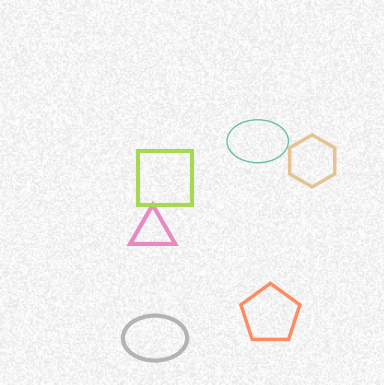[{"shape": "oval", "thickness": 1, "radius": 0.4, "center": [0.669, 0.633]}, {"shape": "pentagon", "thickness": 2.5, "radius": 0.4, "center": [0.702, 0.183]}, {"shape": "triangle", "thickness": 3, "radius": 0.34, "center": [0.397, 0.4]}, {"shape": "square", "thickness": 3, "radius": 0.35, "center": [0.429, 0.537]}, {"shape": "hexagon", "thickness": 2.5, "radius": 0.34, "center": [0.811, 0.582]}, {"shape": "oval", "thickness": 3, "radius": 0.42, "center": [0.403, 0.122]}]